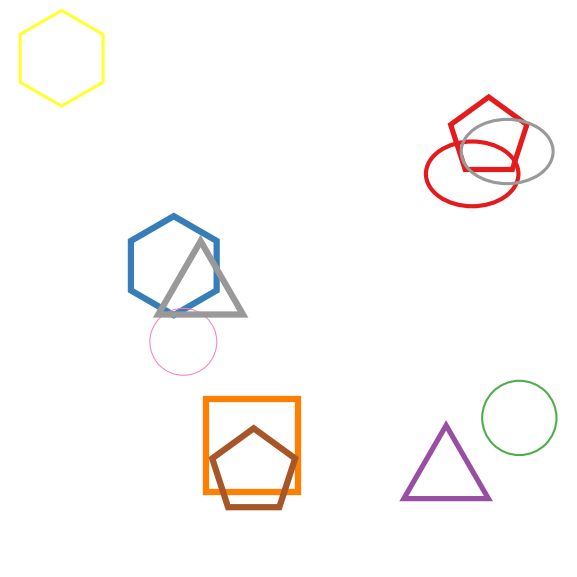[{"shape": "pentagon", "thickness": 2.5, "radius": 0.35, "center": [0.846, 0.762]}, {"shape": "oval", "thickness": 2, "radius": 0.4, "center": [0.818, 0.698]}, {"shape": "hexagon", "thickness": 3, "radius": 0.43, "center": [0.301, 0.539]}, {"shape": "circle", "thickness": 1, "radius": 0.32, "center": [0.899, 0.275]}, {"shape": "triangle", "thickness": 2.5, "radius": 0.42, "center": [0.772, 0.178]}, {"shape": "square", "thickness": 3, "radius": 0.4, "center": [0.436, 0.228]}, {"shape": "hexagon", "thickness": 1.5, "radius": 0.41, "center": [0.107, 0.898]}, {"shape": "pentagon", "thickness": 3, "radius": 0.38, "center": [0.439, 0.182]}, {"shape": "circle", "thickness": 0.5, "radius": 0.29, "center": [0.317, 0.407]}, {"shape": "triangle", "thickness": 3, "radius": 0.42, "center": [0.347, 0.497]}, {"shape": "oval", "thickness": 1.5, "radius": 0.4, "center": [0.878, 0.737]}]